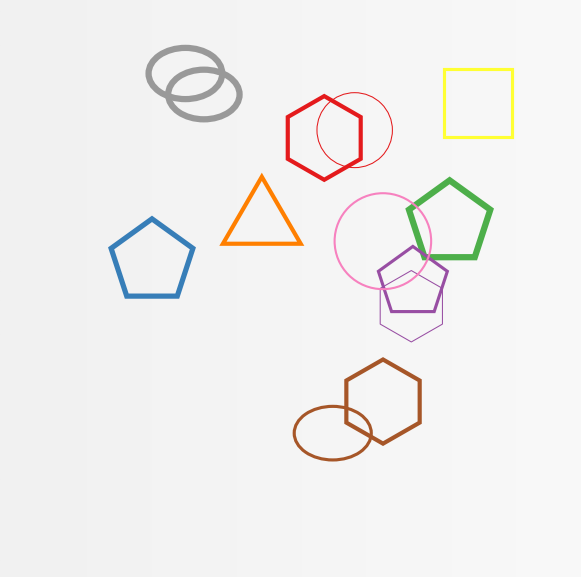[{"shape": "hexagon", "thickness": 2, "radius": 0.36, "center": [0.558, 0.76]}, {"shape": "circle", "thickness": 0.5, "radius": 0.32, "center": [0.61, 0.774]}, {"shape": "pentagon", "thickness": 2.5, "radius": 0.37, "center": [0.262, 0.546]}, {"shape": "pentagon", "thickness": 3, "radius": 0.37, "center": [0.774, 0.613]}, {"shape": "pentagon", "thickness": 1.5, "radius": 0.31, "center": [0.71, 0.51]}, {"shape": "hexagon", "thickness": 0.5, "radius": 0.31, "center": [0.708, 0.469]}, {"shape": "triangle", "thickness": 2, "radius": 0.39, "center": [0.45, 0.616]}, {"shape": "square", "thickness": 1.5, "radius": 0.29, "center": [0.822, 0.82]}, {"shape": "hexagon", "thickness": 2, "radius": 0.36, "center": [0.659, 0.304]}, {"shape": "oval", "thickness": 1.5, "radius": 0.33, "center": [0.572, 0.249]}, {"shape": "circle", "thickness": 1, "radius": 0.42, "center": [0.659, 0.582]}, {"shape": "oval", "thickness": 3, "radius": 0.32, "center": [0.319, 0.872]}, {"shape": "oval", "thickness": 3, "radius": 0.31, "center": [0.351, 0.836]}]